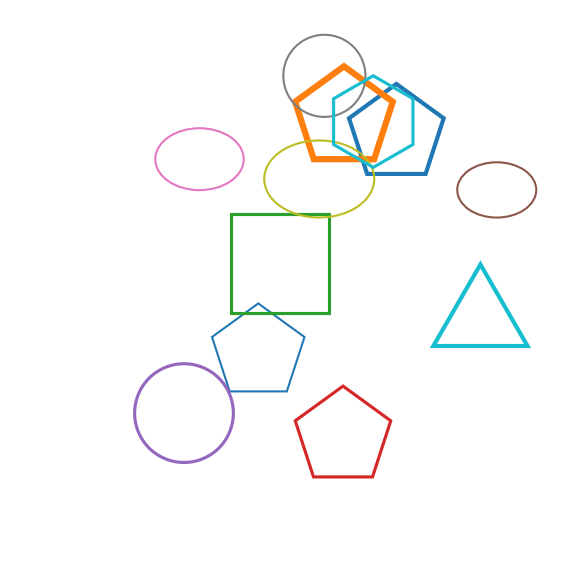[{"shape": "pentagon", "thickness": 2, "radius": 0.43, "center": [0.686, 0.768]}, {"shape": "pentagon", "thickness": 1, "radius": 0.42, "center": [0.447, 0.39]}, {"shape": "pentagon", "thickness": 3, "radius": 0.44, "center": [0.596, 0.795]}, {"shape": "square", "thickness": 1.5, "radius": 0.43, "center": [0.485, 0.543]}, {"shape": "pentagon", "thickness": 1.5, "radius": 0.43, "center": [0.594, 0.244]}, {"shape": "circle", "thickness": 1.5, "radius": 0.43, "center": [0.319, 0.284]}, {"shape": "oval", "thickness": 1, "radius": 0.34, "center": [0.86, 0.67]}, {"shape": "oval", "thickness": 1, "radius": 0.38, "center": [0.345, 0.723]}, {"shape": "circle", "thickness": 1, "radius": 0.36, "center": [0.562, 0.868]}, {"shape": "oval", "thickness": 1, "radius": 0.48, "center": [0.553, 0.689]}, {"shape": "hexagon", "thickness": 1.5, "radius": 0.4, "center": [0.646, 0.789]}, {"shape": "triangle", "thickness": 2, "radius": 0.47, "center": [0.832, 0.447]}]